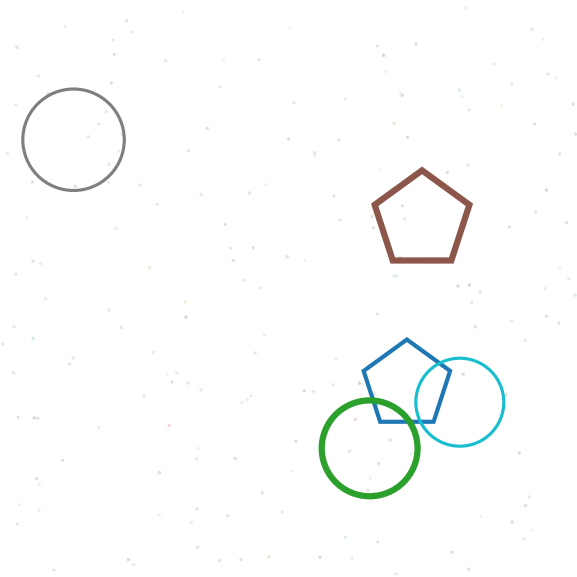[{"shape": "pentagon", "thickness": 2, "radius": 0.39, "center": [0.705, 0.332]}, {"shape": "circle", "thickness": 3, "radius": 0.41, "center": [0.64, 0.223]}, {"shape": "pentagon", "thickness": 3, "radius": 0.43, "center": [0.731, 0.618]}, {"shape": "circle", "thickness": 1.5, "radius": 0.44, "center": [0.127, 0.757]}, {"shape": "circle", "thickness": 1.5, "radius": 0.38, "center": [0.796, 0.303]}]